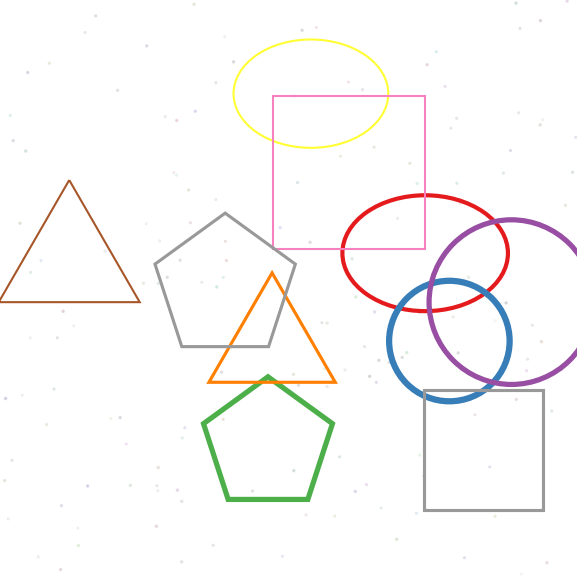[{"shape": "oval", "thickness": 2, "radius": 0.72, "center": [0.736, 0.561]}, {"shape": "circle", "thickness": 3, "radius": 0.52, "center": [0.778, 0.409]}, {"shape": "pentagon", "thickness": 2.5, "radius": 0.59, "center": [0.464, 0.229]}, {"shape": "circle", "thickness": 2.5, "radius": 0.71, "center": [0.886, 0.476]}, {"shape": "triangle", "thickness": 1.5, "radius": 0.63, "center": [0.471, 0.4]}, {"shape": "oval", "thickness": 1, "radius": 0.67, "center": [0.538, 0.837]}, {"shape": "triangle", "thickness": 1, "radius": 0.7, "center": [0.12, 0.546]}, {"shape": "square", "thickness": 1, "radius": 0.66, "center": [0.604, 0.7]}, {"shape": "square", "thickness": 1.5, "radius": 0.52, "center": [0.837, 0.22]}, {"shape": "pentagon", "thickness": 1.5, "radius": 0.64, "center": [0.39, 0.502]}]